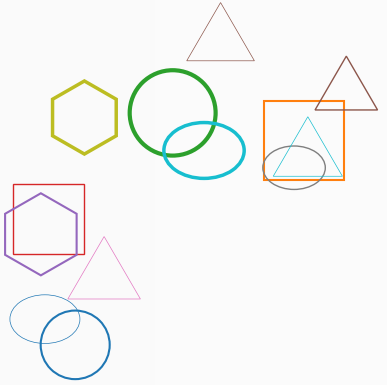[{"shape": "oval", "thickness": 0.5, "radius": 0.45, "center": [0.116, 0.171]}, {"shape": "circle", "thickness": 1.5, "radius": 0.45, "center": [0.194, 0.104]}, {"shape": "square", "thickness": 1.5, "radius": 0.51, "center": [0.785, 0.635]}, {"shape": "circle", "thickness": 3, "radius": 0.55, "center": [0.446, 0.707]}, {"shape": "square", "thickness": 1, "radius": 0.46, "center": [0.125, 0.43]}, {"shape": "hexagon", "thickness": 1.5, "radius": 0.53, "center": [0.105, 0.391]}, {"shape": "triangle", "thickness": 0.5, "radius": 0.5, "center": [0.569, 0.893]}, {"shape": "triangle", "thickness": 1, "radius": 0.47, "center": [0.894, 0.761]}, {"shape": "triangle", "thickness": 0.5, "radius": 0.54, "center": [0.269, 0.277]}, {"shape": "oval", "thickness": 1, "radius": 0.4, "center": [0.759, 0.564]}, {"shape": "hexagon", "thickness": 2.5, "radius": 0.47, "center": [0.218, 0.695]}, {"shape": "oval", "thickness": 2.5, "radius": 0.52, "center": [0.527, 0.609]}, {"shape": "triangle", "thickness": 0.5, "radius": 0.52, "center": [0.794, 0.594]}]